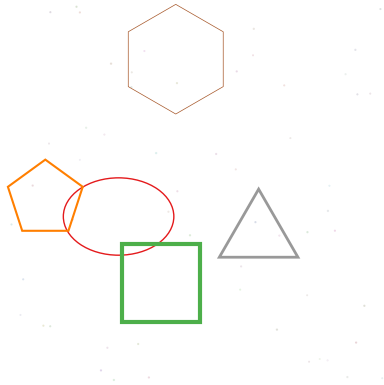[{"shape": "oval", "thickness": 1, "radius": 0.72, "center": [0.308, 0.438]}, {"shape": "square", "thickness": 3, "radius": 0.5, "center": [0.418, 0.265]}, {"shape": "pentagon", "thickness": 1.5, "radius": 0.51, "center": [0.118, 0.483]}, {"shape": "hexagon", "thickness": 0.5, "radius": 0.71, "center": [0.456, 0.846]}, {"shape": "triangle", "thickness": 2, "radius": 0.59, "center": [0.672, 0.391]}]